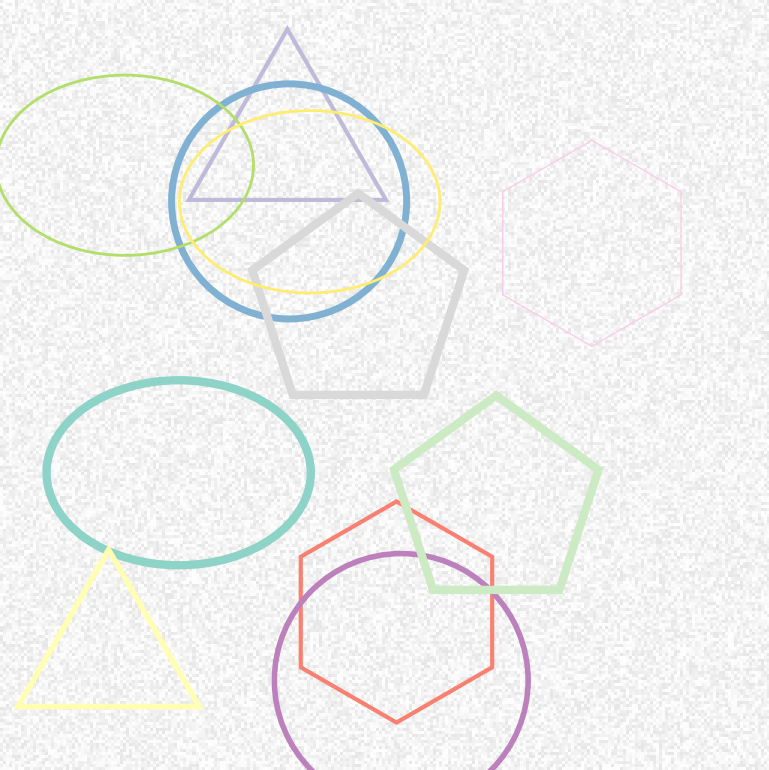[{"shape": "oval", "thickness": 3, "radius": 0.86, "center": [0.232, 0.386]}, {"shape": "triangle", "thickness": 2, "radius": 0.68, "center": [0.141, 0.15]}, {"shape": "triangle", "thickness": 1.5, "radius": 0.74, "center": [0.373, 0.814]}, {"shape": "hexagon", "thickness": 1.5, "radius": 0.72, "center": [0.515, 0.205]}, {"shape": "circle", "thickness": 2.5, "radius": 0.76, "center": [0.375, 0.738]}, {"shape": "oval", "thickness": 1, "radius": 0.84, "center": [0.162, 0.785]}, {"shape": "hexagon", "thickness": 0.5, "radius": 0.67, "center": [0.769, 0.684]}, {"shape": "pentagon", "thickness": 3, "radius": 0.72, "center": [0.465, 0.604]}, {"shape": "circle", "thickness": 2, "radius": 0.82, "center": [0.521, 0.116]}, {"shape": "pentagon", "thickness": 3, "radius": 0.7, "center": [0.644, 0.347]}, {"shape": "oval", "thickness": 1, "radius": 0.85, "center": [0.402, 0.738]}]